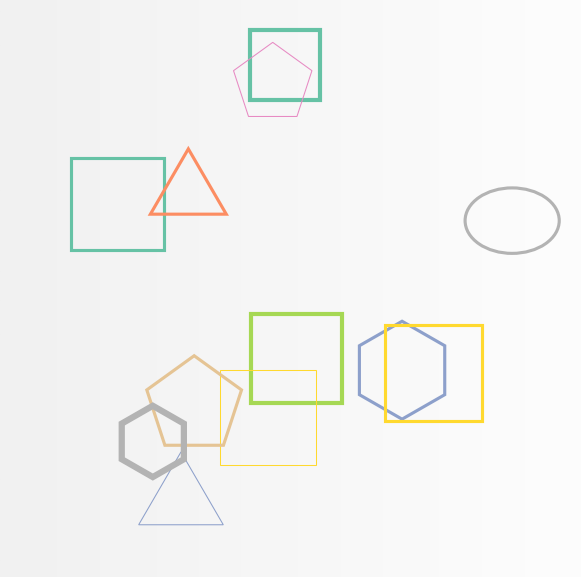[{"shape": "square", "thickness": 1.5, "radius": 0.4, "center": [0.202, 0.646]}, {"shape": "square", "thickness": 2, "radius": 0.3, "center": [0.49, 0.887]}, {"shape": "triangle", "thickness": 1.5, "radius": 0.38, "center": [0.324, 0.666]}, {"shape": "hexagon", "thickness": 1.5, "radius": 0.42, "center": [0.692, 0.358]}, {"shape": "triangle", "thickness": 0.5, "radius": 0.42, "center": [0.311, 0.132]}, {"shape": "pentagon", "thickness": 0.5, "radius": 0.35, "center": [0.469, 0.855]}, {"shape": "square", "thickness": 2, "radius": 0.39, "center": [0.51, 0.378]}, {"shape": "square", "thickness": 1.5, "radius": 0.42, "center": [0.746, 0.354]}, {"shape": "square", "thickness": 0.5, "radius": 0.41, "center": [0.461, 0.275]}, {"shape": "pentagon", "thickness": 1.5, "radius": 0.43, "center": [0.334, 0.297]}, {"shape": "hexagon", "thickness": 3, "radius": 0.31, "center": [0.263, 0.235]}, {"shape": "oval", "thickness": 1.5, "radius": 0.4, "center": [0.881, 0.617]}]